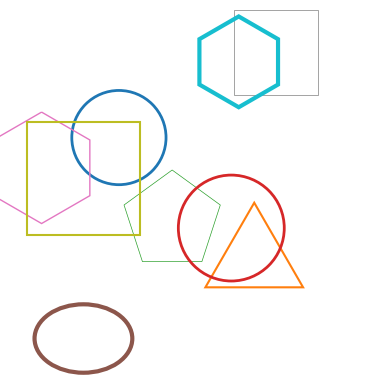[{"shape": "circle", "thickness": 2, "radius": 0.61, "center": [0.309, 0.643]}, {"shape": "triangle", "thickness": 1.5, "radius": 0.73, "center": [0.66, 0.327]}, {"shape": "pentagon", "thickness": 0.5, "radius": 0.66, "center": [0.447, 0.427]}, {"shape": "circle", "thickness": 2, "radius": 0.69, "center": [0.601, 0.408]}, {"shape": "oval", "thickness": 3, "radius": 0.63, "center": [0.217, 0.121]}, {"shape": "hexagon", "thickness": 1, "radius": 0.72, "center": [0.108, 0.564]}, {"shape": "square", "thickness": 0.5, "radius": 0.55, "center": [0.717, 0.863]}, {"shape": "square", "thickness": 1.5, "radius": 0.74, "center": [0.217, 0.536]}, {"shape": "hexagon", "thickness": 3, "radius": 0.59, "center": [0.62, 0.839]}]